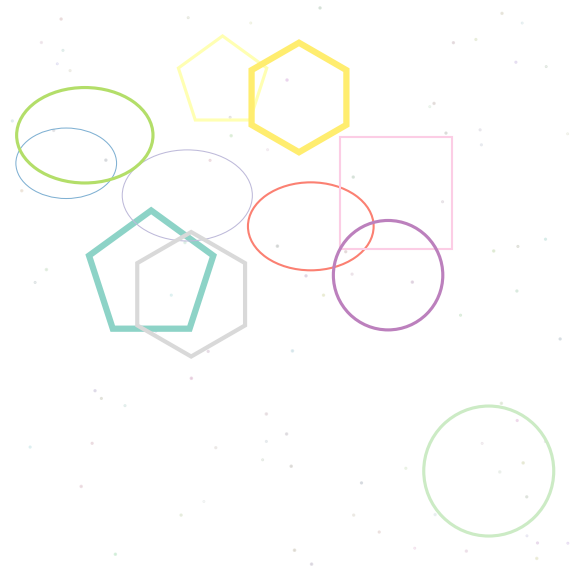[{"shape": "pentagon", "thickness": 3, "radius": 0.57, "center": [0.262, 0.522]}, {"shape": "pentagon", "thickness": 1.5, "radius": 0.4, "center": [0.385, 0.856]}, {"shape": "oval", "thickness": 0.5, "radius": 0.56, "center": [0.324, 0.661]}, {"shape": "oval", "thickness": 1, "radius": 0.54, "center": [0.538, 0.607]}, {"shape": "oval", "thickness": 0.5, "radius": 0.44, "center": [0.115, 0.716]}, {"shape": "oval", "thickness": 1.5, "radius": 0.59, "center": [0.147, 0.765]}, {"shape": "square", "thickness": 1, "radius": 0.48, "center": [0.685, 0.666]}, {"shape": "hexagon", "thickness": 2, "radius": 0.54, "center": [0.331, 0.49]}, {"shape": "circle", "thickness": 1.5, "radius": 0.47, "center": [0.672, 0.523]}, {"shape": "circle", "thickness": 1.5, "radius": 0.56, "center": [0.846, 0.183]}, {"shape": "hexagon", "thickness": 3, "radius": 0.47, "center": [0.518, 0.83]}]